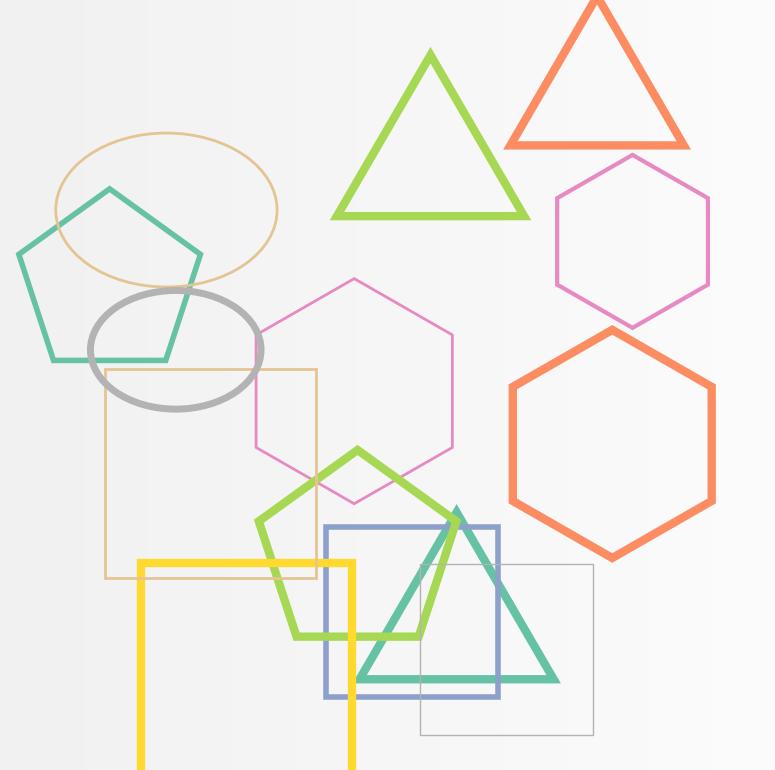[{"shape": "pentagon", "thickness": 2, "radius": 0.62, "center": [0.141, 0.632]}, {"shape": "triangle", "thickness": 3, "radius": 0.72, "center": [0.589, 0.19]}, {"shape": "triangle", "thickness": 3, "radius": 0.65, "center": [0.77, 0.876]}, {"shape": "hexagon", "thickness": 3, "radius": 0.74, "center": [0.79, 0.423]}, {"shape": "square", "thickness": 2, "radius": 0.55, "center": [0.532, 0.205]}, {"shape": "hexagon", "thickness": 1, "radius": 0.73, "center": [0.457, 0.492]}, {"shape": "hexagon", "thickness": 1.5, "radius": 0.56, "center": [0.816, 0.686]}, {"shape": "triangle", "thickness": 3, "radius": 0.7, "center": [0.555, 0.789]}, {"shape": "pentagon", "thickness": 3, "radius": 0.67, "center": [0.461, 0.282]}, {"shape": "square", "thickness": 3, "radius": 0.68, "center": [0.318, 0.132]}, {"shape": "square", "thickness": 1, "radius": 0.68, "center": [0.271, 0.385]}, {"shape": "oval", "thickness": 1, "radius": 0.71, "center": [0.215, 0.727]}, {"shape": "square", "thickness": 0.5, "radius": 0.56, "center": [0.654, 0.157]}, {"shape": "oval", "thickness": 2.5, "radius": 0.55, "center": [0.227, 0.546]}]